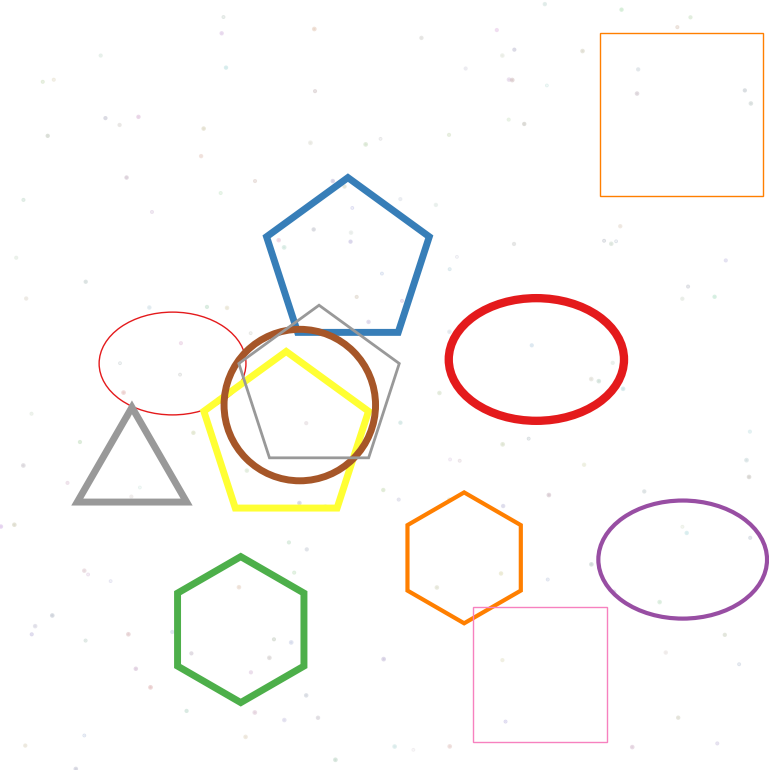[{"shape": "oval", "thickness": 3, "radius": 0.57, "center": [0.697, 0.533]}, {"shape": "oval", "thickness": 0.5, "radius": 0.48, "center": [0.224, 0.528]}, {"shape": "pentagon", "thickness": 2.5, "radius": 0.56, "center": [0.452, 0.658]}, {"shape": "hexagon", "thickness": 2.5, "radius": 0.47, "center": [0.313, 0.182]}, {"shape": "oval", "thickness": 1.5, "radius": 0.55, "center": [0.887, 0.273]}, {"shape": "square", "thickness": 0.5, "radius": 0.53, "center": [0.885, 0.852]}, {"shape": "hexagon", "thickness": 1.5, "radius": 0.42, "center": [0.603, 0.276]}, {"shape": "pentagon", "thickness": 2.5, "radius": 0.56, "center": [0.372, 0.431]}, {"shape": "circle", "thickness": 2.5, "radius": 0.49, "center": [0.389, 0.474]}, {"shape": "square", "thickness": 0.5, "radius": 0.44, "center": [0.702, 0.124]}, {"shape": "pentagon", "thickness": 1, "radius": 0.55, "center": [0.414, 0.494]}, {"shape": "triangle", "thickness": 2.5, "radius": 0.41, "center": [0.171, 0.389]}]